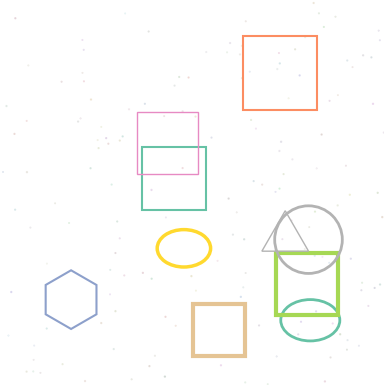[{"shape": "square", "thickness": 1.5, "radius": 0.41, "center": [0.453, 0.536]}, {"shape": "oval", "thickness": 2, "radius": 0.38, "center": [0.806, 0.168]}, {"shape": "square", "thickness": 1.5, "radius": 0.48, "center": [0.727, 0.811]}, {"shape": "hexagon", "thickness": 1.5, "radius": 0.38, "center": [0.185, 0.222]}, {"shape": "square", "thickness": 1, "radius": 0.4, "center": [0.435, 0.629]}, {"shape": "square", "thickness": 3, "radius": 0.41, "center": [0.797, 0.262]}, {"shape": "oval", "thickness": 2.5, "radius": 0.35, "center": [0.478, 0.355]}, {"shape": "square", "thickness": 3, "radius": 0.34, "center": [0.569, 0.142]}, {"shape": "triangle", "thickness": 1, "radius": 0.35, "center": [0.741, 0.383]}, {"shape": "circle", "thickness": 2, "radius": 0.44, "center": [0.801, 0.378]}]